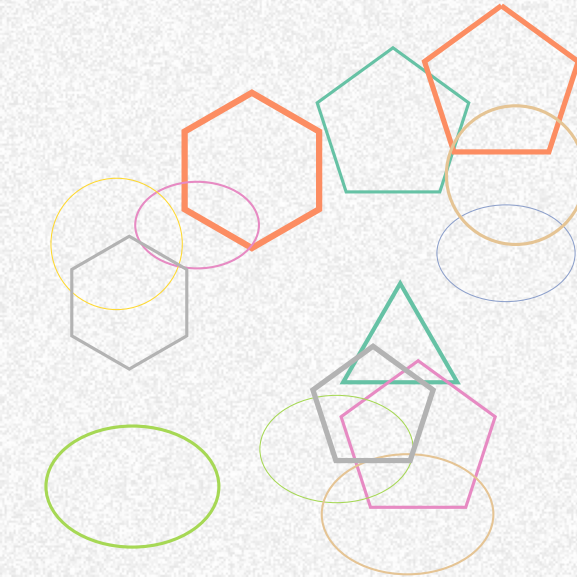[{"shape": "triangle", "thickness": 2, "radius": 0.57, "center": [0.693, 0.394]}, {"shape": "pentagon", "thickness": 1.5, "radius": 0.69, "center": [0.68, 0.778]}, {"shape": "pentagon", "thickness": 2.5, "radius": 0.7, "center": [0.868, 0.849]}, {"shape": "hexagon", "thickness": 3, "radius": 0.67, "center": [0.436, 0.704]}, {"shape": "oval", "thickness": 0.5, "radius": 0.6, "center": [0.876, 0.561]}, {"shape": "pentagon", "thickness": 1.5, "radius": 0.7, "center": [0.724, 0.234]}, {"shape": "oval", "thickness": 1, "radius": 0.54, "center": [0.341, 0.609]}, {"shape": "oval", "thickness": 1.5, "radius": 0.75, "center": [0.229, 0.157]}, {"shape": "oval", "thickness": 0.5, "radius": 0.66, "center": [0.583, 0.222]}, {"shape": "circle", "thickness": 0.5, "radius": 0.57, "center": [0.202, 0.577]}, {"shape": "oval", "thickness": 1, "radius": 0.74, "center": [0.706, 0.109]}, {"shape": "circle", "thickness": 1.5, "radius": 0.6, "center": [0.893, 0.696]}, {"shape": "pentagon", "thickness": 2.5, "radius": 0.55, "center": [0.646, 0.29]}, {"shape": "hexagon", "thickness": 1.5, "radius": 0.57, "center": [0.224, 0.475]}]